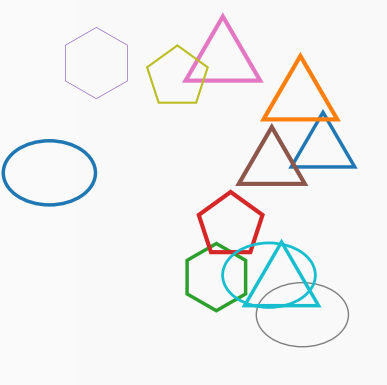[{"shape": "triangle", "thickness": 2.5, "radius": 0.47, "center": [0.834, 0.614]}, {"shape": "oval", "thickness": 2.5, "radius": 0.59, "center": [0.127, 0.551]}, {"shape": "triangle", "thickness": 3, "radius": 0.55, "center": [0.775, 0.745]}, {"shape": "hexagon", "thickness": 2.5, "radius": 0.44, "center": [0.558, 0.28]}, {"shape": "pentagon", "thickness": 3, "radius": 0.43, "center": [0.595, 0.415]}, {"shape": "hexagon", "thickness": 0.5, "radius": 0.46, "center": [0.249, 0.836]}, {"shape": "triangle", "thickness": 3, "radius": 0.49, "center": [0.701, 0.572]}, {"shape": "triangle", "thickness": 3, "radius": 0.56, "center": [0.575, 0.846]}, {"shape": "oval", "thickness": 1, "radius": 0.59, "center": [0.78, 0.183]}, {"shape": "pentagon", "thickness": 1.5, "radius": 0.41, "center": [0.458, 0.8]}, {"shape": "triangle", "thickness": 2.5, "radius": 0.55, "center": [0.727, 0.261]}, {"shape": "oval", "thickness": 2, "radius": 0.6, "center": [0.694, 0.285]}]